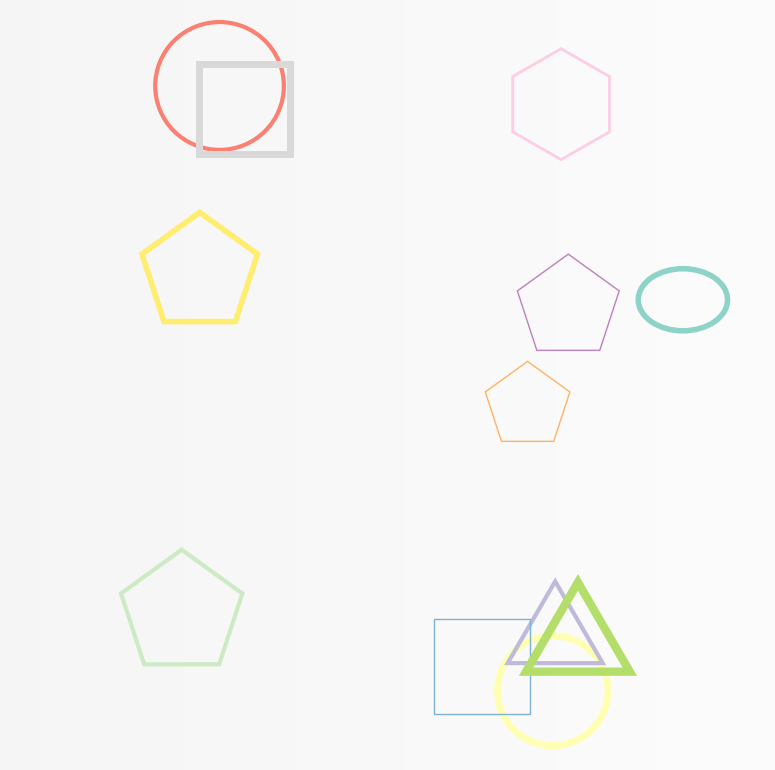[{"shape": "oval", "thickness": 2, "radius": 0.29, "center": [0.881, 0.611]}, {"shape": "circle", "thickness": 2.5, "radius": 0.36, "center": [0.713, 0.103]}, {"shape": "triangle", "thickness": 1.5, "radius": 0.35, "center": [0.716, 0.174]}, {"shape": "circle", "thickness": 1.5, "radius": 0.42, "center": [0.283, 0.888]}, {"shape": "square", "thickness": 0.5, "radius": 0.31, "center": [0.622, 0.135]}, {"shape": "pentagon", "thickness": 0.5, "radius": 0.29, "center": [0.681, 0.473]}, {"shape": "triangle", "thickness": 3, "radius": 0.39, "center": [0.746, 0.166]}, {"shape": "hexagon", "thickness": 1, "radius": 0.36, "center": [0.724, 0.865]}, {"shape": "square", "thickness": 2.5, "radius": 0.29, "center": [0.315, 0.858]}, {"shape": "pentagon", "thickness": 0.5, "radius": 0.35, "center": [0.733, 0.601]}, {"shape": "pentagon", "thickness": 1.5, "radius": 0.41, "center": [0.234, 0.204]}, {"shape": "pentagon", "thickness": 2, "radius": 0.39, "center": [0.258, 0.646]}]